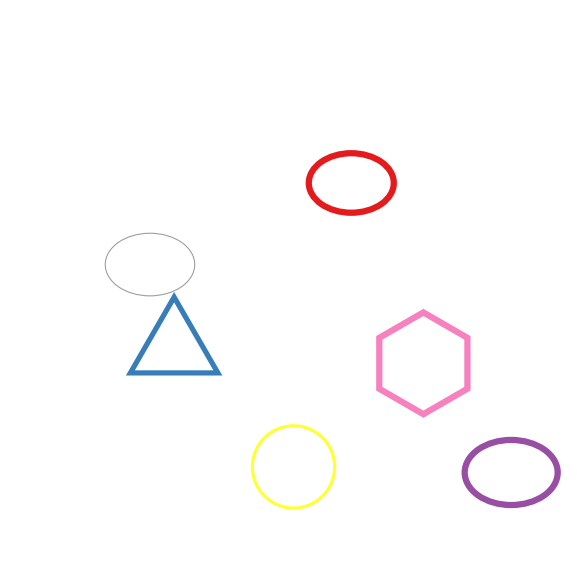[{"shape": "oval", "thickness": 3, "radius": 0.37, "center": [0.608, 0.682]}, {"shape": "triangle", "thickness": 2.5, "radius": 0.44, "center": [0.302, 0.397]}, {"shape": "oval", "thickness": 3, "radius": 0.4, "center": [0.885, 0.181]}, {"shape": "circle", "thickness": 1.5, "radius": 0.36, "center": [0.508, 0.191]}, {"shape": "hexagon", "thickness": 3, "radius": 0.44, "center": [0.733, 0.37]}, {"shape": "oval", "thickness": 0.5, "radius": 0.39, "center": [0.26, 0.541]}]